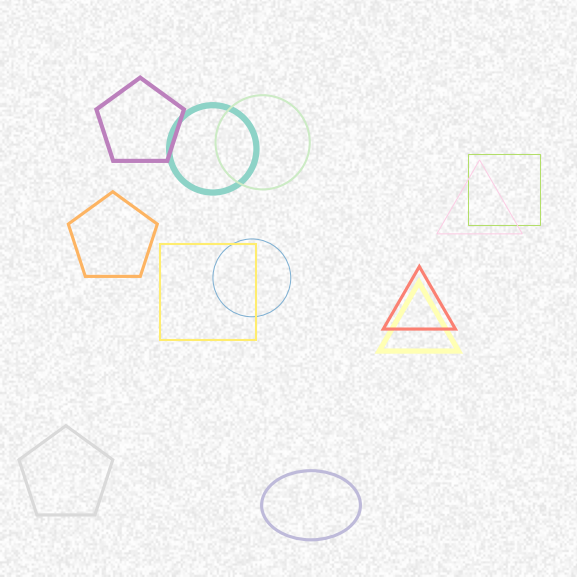[{"shape": "circle", "thickness": 3, "radius": 0.38, "center": [0.368, 0.741]}, {"shape": "triangle", "thickness": 2.5, "radius": 0.4, "center": [0.725, 0.431]}, {"shape": "oval", "thickness": 1.5, "radius": 0.43, "center": [0.539, 0.124]}, {"shape": "triangle", "thickness": 1.5, "radius": 0.36, "center": [0.726, 0.465]}, {"shape": "circle", "thickness": 0.5, "radius": 0.34, "center": [0.436, 0.518]}, {"shape": "pentagon", "thickness": 1.5, "radius": 0.41, "center": [0.195, 0.586]}, {"shape": "square", "thickness": 0.5, "radius": 0.31, "center": [0.873, 0.67]}, {"shape": "triangle", "thickness": 0.5, "radius": 0.43, "center": [0.83, 0.637]}, {"shape": "pentagon", "thickness": 1.5, "radius": 0.43, "center": [0.114, 0.177]}, {"shape": "pentagon", "thickness": 2, "radius": 0.4, "center": [0.243, 0.785]}, {"shape": "circle", "thickness": 1, "radius": 0.41, "center": [0.455, 0.753]}, {"shape": "square", "thickness": 1, "radius": 0.41, "center": [0.36, 0.494]}]